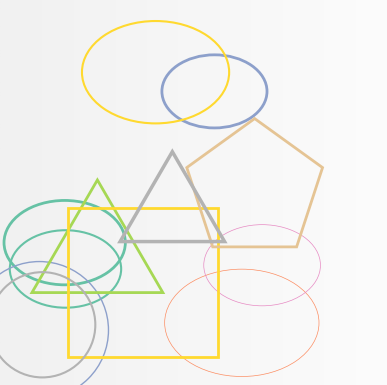[{"shape": "oval", "thickness": 1.5, "radius": 0.72, "center": [0.169, 0.301]}, {"shape": "oval", "thickness": 2, "radius": 0.78, "center": [0.167, 0.37]}, {"shape": "oval", "thickness": 0.5, "radius": 1.0, "center": [0.624, 0.161]}, {"shape": "circle", "thickness": 1, "radius": 0.89, "center": [0.102, 0.142]}, {"shape": "oval", "thickness": 2, "radius": 0.68, "center": [0.553, 0.763]}, {"shape": "oval", "thickness": 0.5, "radius": 0.75, "center": [0.676, 0.311]}, {"shape": "triangle", "thickness": 2, "radius": 0.98, "center": [0.251, 0.338]}, {"shape": "square", "thickness": 2, "radius": 0.97, "center": [0.368, 0.265]}, {"shape": "oval", "thickness": 1.5, "radius": 0.95, "center": [0.401, 0.812]}, {"shape": "pentagon", "thickness": 2, "radius": 0.92, "center": [0.657, 0.508]}, {"shape": "triangle", "thickness": 2.5, "radius": 0.78, "center": [0.445, 0.45]}, {"shape": "circle", "thickness": 1.5, "radius": 0.68, "center": [0.109, 0.156]}]